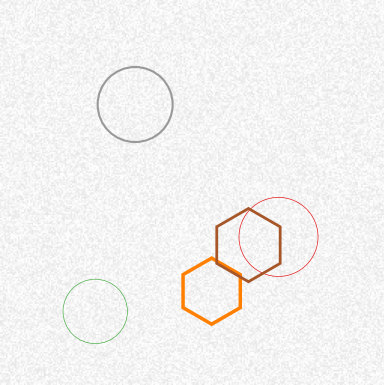[{"shape": "circle", "thickness": 0.5, "radius": 0.51, "center": [0.723, 0.385]}, {"shape": "circle", "thickness": 0.5, "radius": 0.42, "center": [0.247, 0.191]}, {"shape": "hexagon", "thickness": 2.5, "radius": 0.43, "center": [0.55, 0.244]}, {"shape": "hexagon", "thickness": 2, "radius": 0.48, "center": [0.645, 0.363]}, {"shape": "circle", "thickness": 1.5, "radius": 0.49, "center": [0.351, 0.729]}]